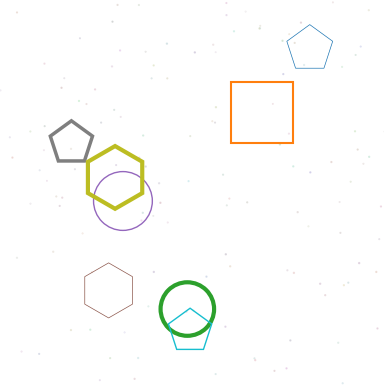[{"shape": "pentagon", "thickness": 0.5, "radius": 0.31, "center": [0.805, 0.873]}, {"shape": "square", "thickness": 1.5, "radius": 0.4, "center": [0.681, 0.707]}, {"shape": "circle", "thickness": 3, "radius": 0.35, "center": [0.487, 0.197]}, {"shape": "circle", "thickness": 1, "radius": 0.38, "center": [0.319, 0.478]}, {"shape": "hexagon", "thickness": 0.5, "radius": 0.36, "center": [0.282, 0.246]}, {"shape": "pentagon", "thickness": 2.5, "radius": 0.29, "center": [0.185, 0.629]}, {"shape": "hexagon", "thickness": 3, "radius": 0.41, "center": [0.299, 0.539]}, {"shape": "pentagon", "thickness": 1, "radius": 0.3, "center": [0.494, 0.14]}]